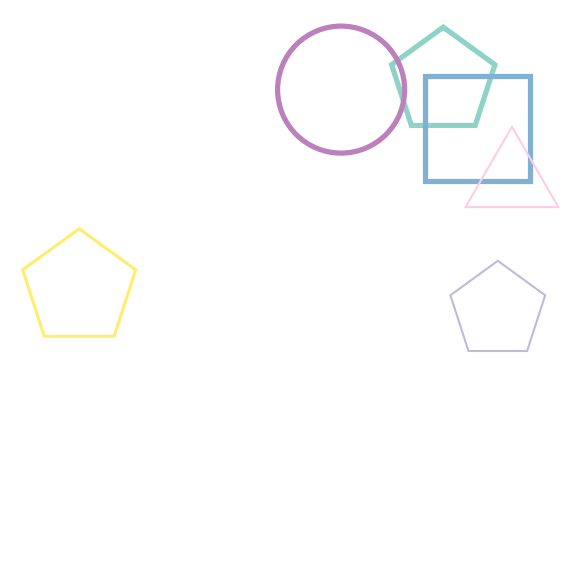[{"shape": "pentagon", "thickness": 2.5, "radius": 0.47, "center": [0.768, 0.858]}, {"shape": "pentagon", "thickness": 1, "radius": 0.43, "center": [0.862, 0.461]}, {"shape": "square", "thickness": 2.5, "radius": 0.45, "center": [0.827, 0.776]}, {"shape": "triangle", "thickness": 1, "radius": 0.46, "center": [0.886, 0.687]}, {"shape": "circle", "thickness": 2.5, "radius": 0.55, "center": [0.591, 0.844]}, {"shape": "pentagon", "thickness": 1.5, "radius": 0.51, "center": [0.137, 0.5]}]